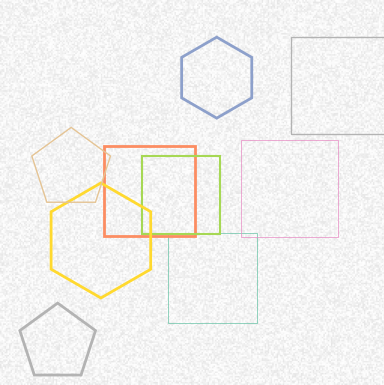[{"shape": "square", "thickness": 0.5, "radius": 0.58, "center": [0.552, 0.278]}, {"shape": "square", "thickness": 2, "radius": 0.59, "center": [0.387, 0.504]}, {"shape": "hexagon", "thickness": 2, "radius": 0.53, "center": [0.563, 0.798]}, {"shape": "square", "thickness": 0.5, "radius": 0.63, "center": [0.753, 0.511]}, {"shape": "square", "thickness": 1.5, "radius": 0.51, "center": [0.469, 0.493]}, {"shape": "hexagon", "thickness": 2, "radius": 0.75, "center": [0.262, 0.375]}, {"shape": "pentagon", "thickness": 1, "radius": 0.54, "center": [0.185, 0.562]}, {"shape": "square", "thickness": 1, "radius": 0.63, "center": [0.882, 0.778]}, {"shape": "pentagon", "thickness": 2, "radius": 0.52, "center": [0.15, 0.109]}]